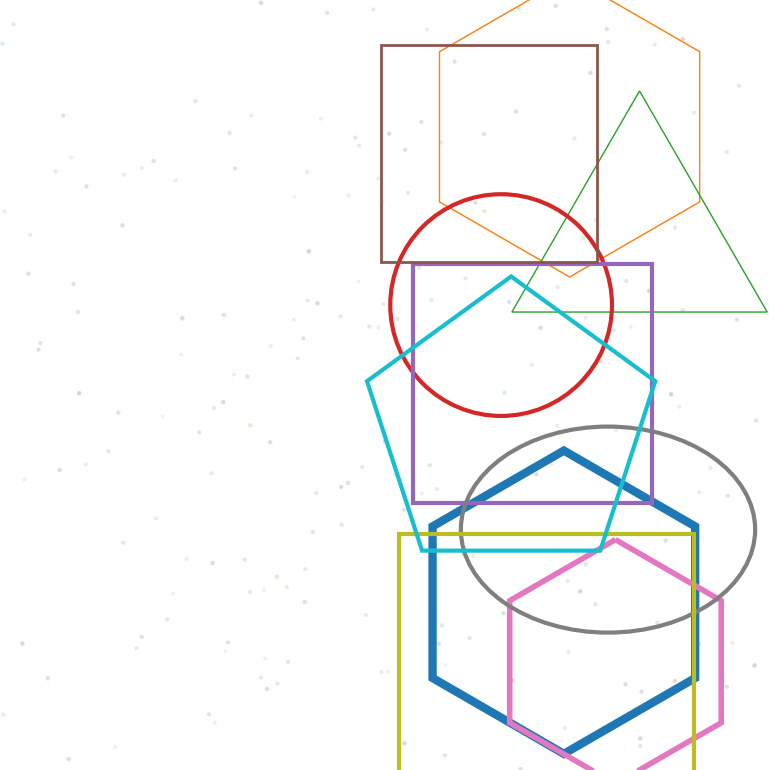[{"shape": "hexagon", "thickness": 3, "radius": 0.98, "center": [0.732, 0.218]}, {"shape": "hexagon", "thickness": 0.5, "radius": 0.98, "center": [0.74, 0.835]}, {"shape": "triangle", "thickness": 0.5, "radius": 0.96, "center": [0.831, 0.69]}, {"shape": "circle", "thickness": 1.5, "radius": 0.72, "center": [0.651, 0.604]}, {"shape": "square", "thickness": 1.5, "radius": 0.78, "center": [0.691, 0.502]}, {"shape": "square", "thickness": 1, "radius": 0.7, "center": [0.635, 0.801]}, {"shape": "hexagon", "thickness": 2, "radius": 0.79, "center": [0.799, 0.141]}, {"shape": "oval", "thickness": 1.5, "radius": 0.96, "center": [0.79, 0.312]}, {"shape": "square", "thickness": 1.5, "radius": 0.96, "center": [0.71, 0.115]}, {"shape": "pentagon", "thickness": 1.5, "radius": 0.98, "center": [0.664, 0.444]}]